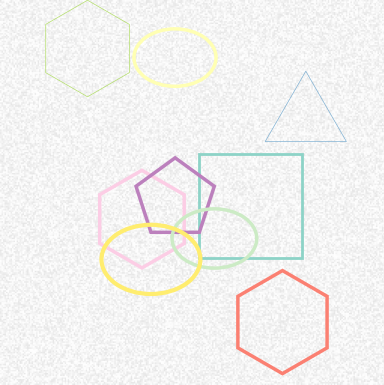[{"shape": "square", "thickness": 2, "radius": 0.67, "center": [0.65, 0.465]}, {"shape": "oval", "thickness": 2.5, "radius": 0.53, "center": [0.455, 0.85]}, {"shape": "hexagon", "thickness": 2.5, "radius": 0.67, "center": [0.734, 0.163]}, {"shape": "triangle", "thickness": 0.5, "radius": 0.61, "center": [0.794, 0.693]}, {"shape": "hexagon", "thickness": 0.5, "radius": 0.63, "center": [0.227, 0.874]}, {"shape": "hexagon", "thickness": 2.5, "radius": 0.63, "center": [0.369, 0.431]}, {"shape": "pentagon", "thickness": 2.5, "radius": 0.53, "center": [0.455, 0.483]}, {"shape": "oval", "thickness": 2.5, "radius": 0.55, "center": [0.557, 0.381]}, {"shape": "oval", "thickness": 3, "radius": 0.64, "center": [0.392, 0.326]}]